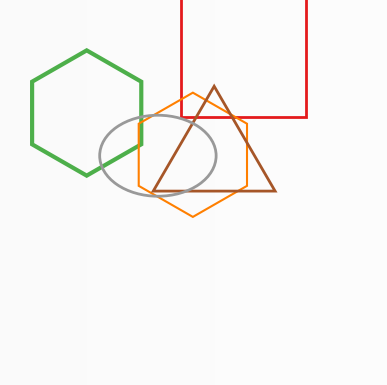[{"shape": "square", "thickness": 2, "radius": 0.81, "center": [0.629, 0.857]}, {"shape": "hexagon", "thickness": 3, "radius": 0.81, "center": [0.224, 0.706]}, {"shape": "hexagon", "thickness": 1.5, "radius": 0.81, "center": [0.498, 0.598]}, {"shape": "triangle", "thickness": 2, "radius": 0.91, "center": [0.553, 0.594]}, {"shape": "oval", "thickness": 2, "radius": 0.75, "center": [0.408, 0.595]}]